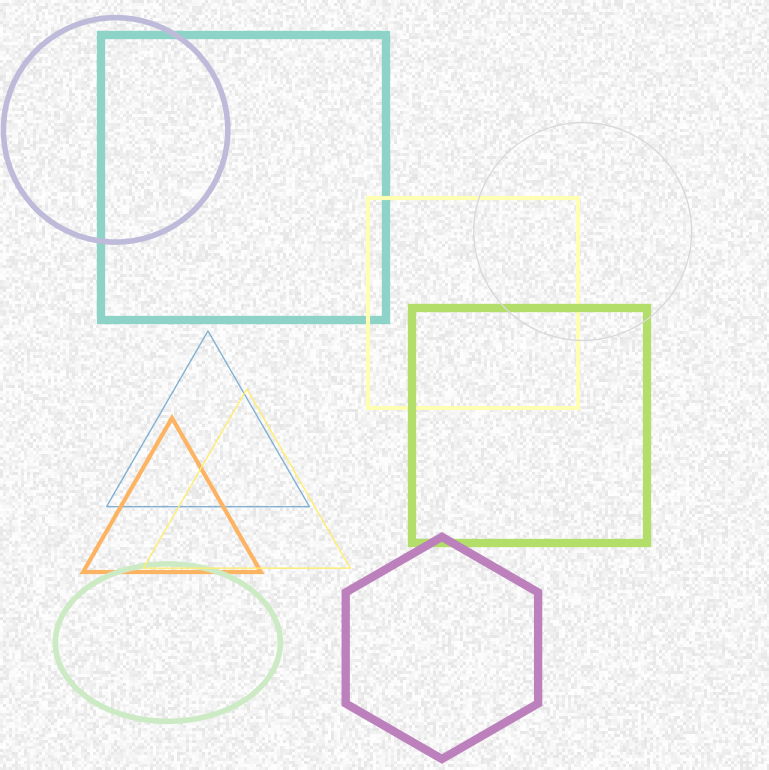[{"shape": "square", "thickness": 3, "radius": 0.92, "center": [0.316, 0.769]}, {"shape": "square", "thickness": 1.5, "radius": 0.68, "center": [0.614, 0.607]}, {"shape": "circle", "thickness": 2, "radius": 0.73, "center": [0.15, 0.831]}, {"shape": "triangle", "thickness": 0.5, "radius": 0.76, "center": [0.27, 0.418]}, {"shape": "triangle", "thickness": 1.5, "radius": 0.67, "center": [0.223, 0.324]}, {"shape": "square", "thickness": 3, "radius": 0.76, "center": [0.688, 0.448]}, {"shape": "circle", "thickness": 0.5, "radius": 0.71, "center": [0.757, 0.699]}, {"shape": "hexagon", "thickness": 3, "radius": 0.72, "center": [0.574, 0.158]}, {"shape": "oval", "thickness": 2, "radius": 0.73, "center": [0.218, 0.165]}, {"shape": "triangle", "thickness": 0.5, "radius": 0.78, "center": [0.321, 0.34]}]